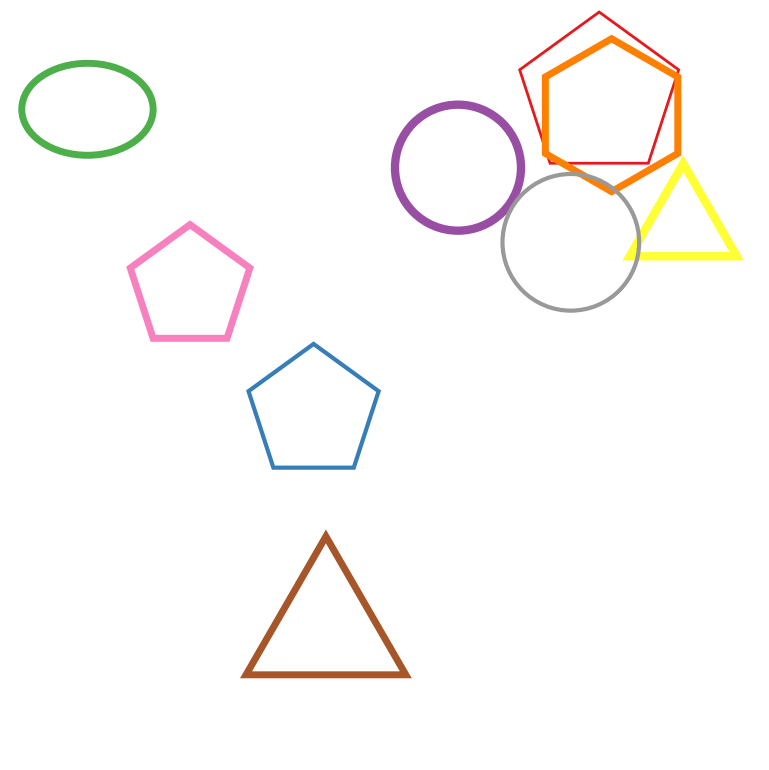[{"shape": "pentagon", "thickness": 1, "radius": 0.54, "center": [0.778, 0.876]}, {"shape": "pentagon", "thickness": 1.5, "radius": 0.44, "center": [0.407, 0.465]}, {"shape": "oval", "thickness": 2.5, "radius": 0.43, "center": [0.114, 0.858]}, {"shape": "circle", "thickness": 3, "radius": 0.41, "center": [0.595, 0.782]}, {"shape": "hexagon", "thickness": 2.5, "radius": 0.5, "center": [0.794, 0.85]}, {"shape": "triangle", "thickness": 3, "radius": 0.4, "center": [0.887, 0.707]}, {"shape": "triangle", "thickness": 2.5, "radius": 0.6, "center": [0.423, 0.184]}, {"shape": "pentagon", "thickness": 2.5, "radius": 0.41, "center": [0.247, 0.627]}, {"shape": "circle", "thickness": 1.5, "radius": 0.44, "center": [0.741, 0.685]}]